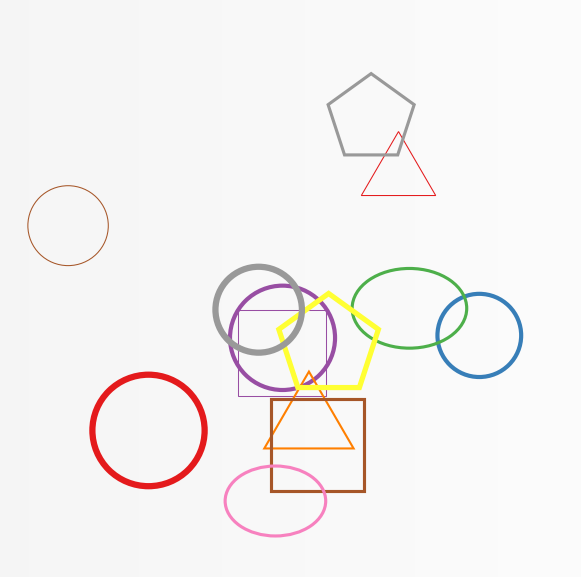[{"shape": "triangle", "thickness": 0.5, "radius": 0.37, "center": [0.686, 0.697]}, {"shape": "circle", "thickness": 3, "radius": 0.48, "center": [0.256, 0.254]}, {"shape": "circle", "thickness": 2, "radius": 0.36, "center": [0.825, 0.418]}, {"shape": "oval", "thickness": 1.5, "radius": 0.49, "center": [0.704, 0.465]}, {"shape": "circle", "thickness": 2, "radius": 0.45, "center": [0.486, 0.414]}, {"shape": "square", "thickness": 0.5, "radius": 0.38, "center": [0.485, 0.388]}, {"shape": "triangle", "thickness": 1, "radius": 0.44, "center": [0.532, 0.267]}, {"shape": "pentagon", "thickness": 2.5, "radius": 0.45, "center": [0.565, 0.401]}, {"shape": "square", "thickness": 1.5, "radius": 0.4, "center": [0.547, 0.229]}, {"shape": "circle", "thickness": 0.5, "radius": 0.35, "center": [0.117, 0.608]}, {"shape": "oval", "thickness": 1.5, "radius": 0.43, "center": [0.474, 0.132]}, {"shape": "pentagon", "thickness": 1.5, "radius": 0.39, "center": [0.639, 0.794]}, {"shape": "circle", "thickness": 3, "radius": 0.37, "center": [0.445, 0.463]}]